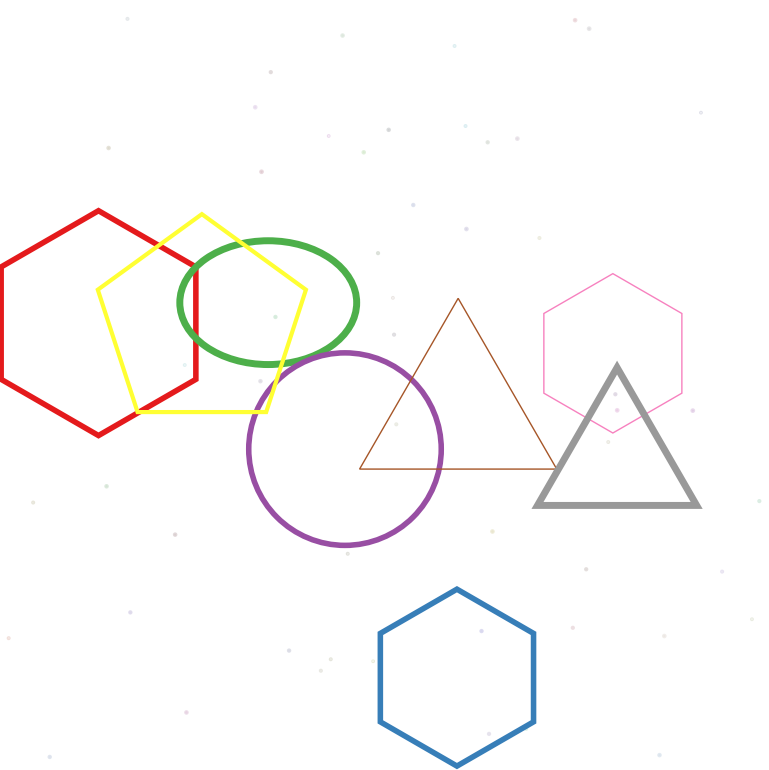[{"shape": "hexagon", "thickness": 2, "radius": 0.73, "center": [0.128, 0.58]}, {"shape": "hexagon", "thickness": 2, "radius": 0.57, "center": [0.593, 0.12]}, {"shape": "oval", "thickness": 2.5, "radius": 0.57, "center": [0.348, 0.607]}, {"shape": "circle", "thickness": 2, "radius": 0.63, "center": [0.448, 0.417]}, {"shape": "pentagon", "thickness": 1.5, "radius": 0.71, "center": [0.262, 0.58]}, {"shape": "triangle", "thickness": 0.5, "radius": 0.74, "center": [0.595, 0.465]}, {"shape": "hexagon", "thickness": 0.5, "radius": 0.52, "center": [0.796, 0.541]}, {"shape": "triangle", "thickness": 2.5, "radius": 0.6, "center": [0.801, 0.403]}]